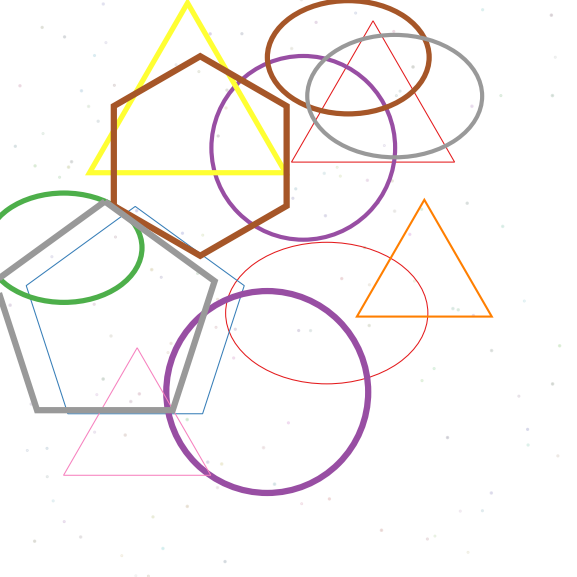[{"shape": "triangle", "thickness": 0.5, "radius": 0.82, "center": [0.646, 0.8]}, {"shape": "oval", "thickness": 0.5, "radius": 0.88, "center": [0.566, 0.457]}, {"shape": "pentagon", "thickness": 0.5, "radius": 0.99, "center": [0.234, 0.443]}, {"shape": "oval", "thickness": 2.5, "radius": 0.68, "center": [0.111, 0.57]}, {"shape": "circle", "thickness": 2, "radius": 0.8, "center": [0.525, 0.743]}, {"shape": "circle", "thickness": 3, "radius": 0.87, "center": [0.463, 0.32]}, {"shape": "triangle", "thickness": 1, "radius": 0.67, "center": [0.735, 0.518]}, {"shape": "triangle", "thickness": 2.5, "radius": 0.98, "center": [0.325, 0.798]}, {"shape": "oval", "thickness": 2.5, "radius": 0.7, "center": [0.603, 0.9]}, {"shape": "hexagon", "thickness": 3, "radius": 0.86, "center": [0.347, 0.729]}, {"shape": "triangle", "thickness": 0.5, "radius": 0.74, "center": [0.238, 0.25]}, {"shape": "pentagon", "thickness": 3, "radius": 1.0, "center": [0.182, 0.451]}, {"shape": "oval", "thickness": 2, "radius": 0.76, "center": [0.683, 0.833]}]